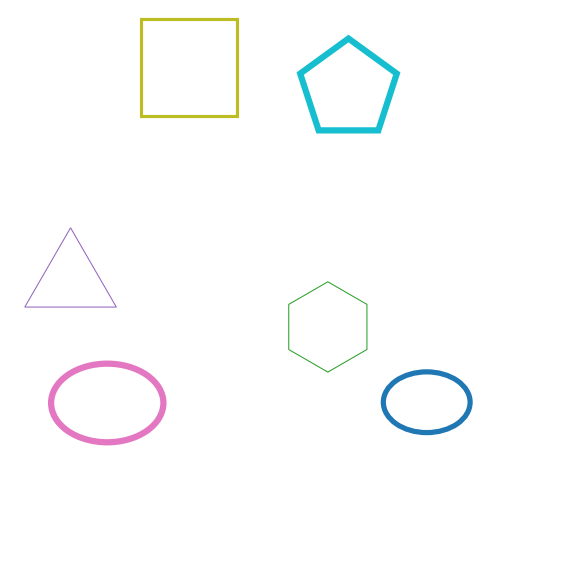[{"shape": "oval", "thickness": 2.5, "radius": 0.38, "center": [0.739, 0.303]}, {"shape": "hexagon", "thickness": 0.5, "radius": 0.39, "center": [0.568, 0.433]}, {"shape": "triangle", "thickness": 0.5, "radius": 0.46, "center": [0.122, 0.513]}, {"shape": "oval", "thickness": 3, "radius": 0.49, "center": [0.186, 0.301]}, {"shape": "square", "thickness": 1.5, "radius": 0.42, "center": [0.328, 0.882]}, {"shape": "pentagon", "thickness": 3, "radius": 0.44, "center": [0.603, 0.845]}]